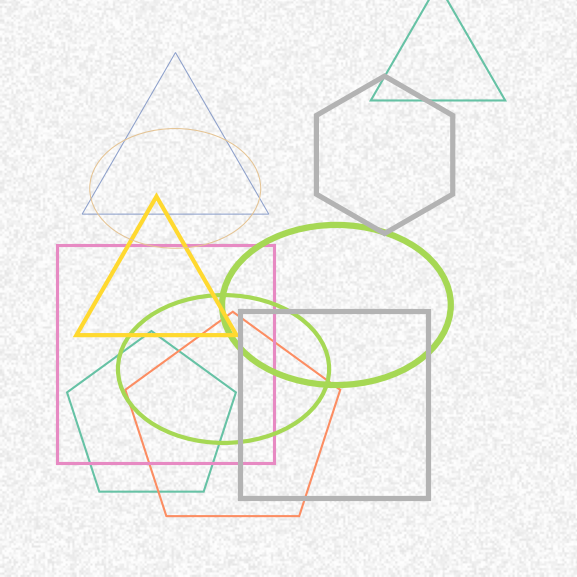[{"shape": "triangle", "thickness": 1, "radius": 0.67, "center": [0.758, 0.892]}, {"shape": "pentagon", "thickness": 1, "radius": 0.77, "center": [0.262, 0.272]}, {"shape": "pentagon", "thickness": 1, "radius": 0.98, "center": [0.403, 0.264]}, {"shape": "triangle", "thickness": 0.5, "radius": 0.93, "center": [0.304, 0.722]}, {"shape": "square", "thickness": 1.5, "radius": 0.94, "center": [0.287, 0.386]}, {"shape": "oval", "thickness": 2, "radius": 0.91, "center": [0.387, 0.36]}, {"shape": "oval", "thickness": 3, "radius": 0.99, "center": [0.583, 0.471]}, {"shape": "triangle", "thickness": 2, "radius": 0.8, "center": [0.271, 0.499]}, {"shape": "oval", "thickness": 0.5, "radius": 0.74, "center": [0.303, 0.673]}, {"shape": "square", "thickness": 2.5, "radius": 0.81, "center": [0.578, 0.299]}, {"shape": "hexagon", "thickness": 2.5, "radius": 0.68, "center": [0.666, 0.731]}]